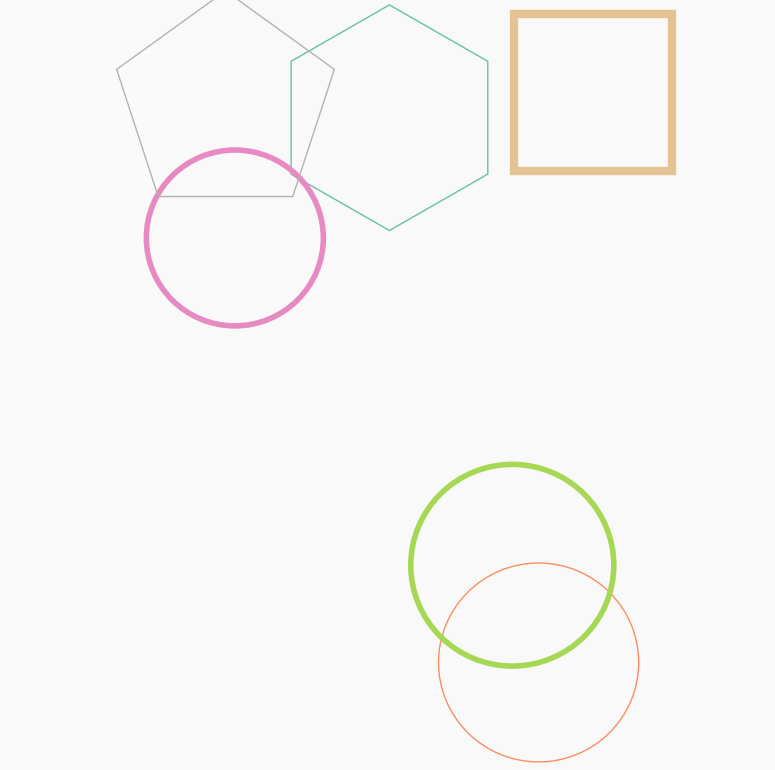[{"shape": "hexagon", "thickness": 0.5, "radius": 0.73, "center": [0.502, 0.847]}, {"shape": "circle", "thickness": 0.5, "radius": 0.65, "center": [0.695, 0.14]}, {"shape": "circle", "thickness": 2, "radius": 0.57, "center": [0.303, 0.691]}, {"shape": "circle", "thickness": 2, "radius": 0.65, "center": [0.661, 0.266]}, {"shape": "square", "thickness": 3, "radius": 0.51, "center": [0.765, 0.88]}, {"shape": "pentagon", "thickness": 0.5, "radius": 0.74, "center": [0.291, 0.864]}]